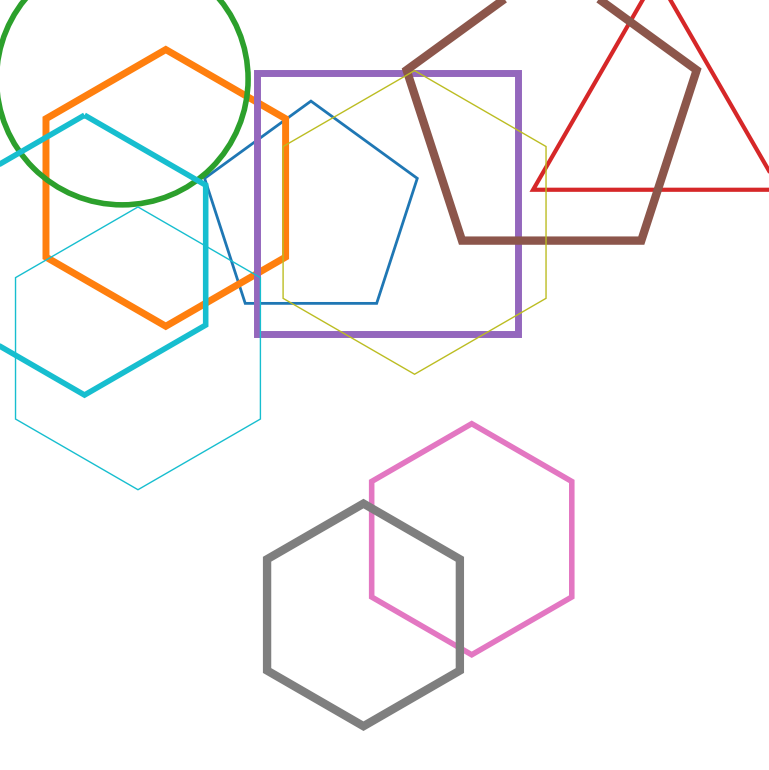[{"shape": "pentagon", "thickness": 1, "radius": 0.73, "center": [0.404, 0.723]}, {"shape": "hexagon", "thickness": 2.5, "radius": 0.9, "center": [0.215, 0.756]}, {"shape": "circle", "thickness": 2, "radius": 0.82, "center": [0.159, 0.897]}, {"shape": "triangle", "thickness": 1.5, "radius": 0.93, "center": [0.853, 0.846]}, {"shape": "square", "thickness": 2.5, "radius": 0.85, "center": [0.503, 0.735]}, {"shape": "pentagon", "thickness": 3, "radius": 0.99, "center": [0.716, 0.848]}, {"shape": "hexagon", "thickness": 2, "radius": 0.75, "center": [0.613, 0.3]}, {"shape": "hexagon", "thickness": 3, "radius": 0.72, "center": [0.472, 0.201]}, {"shape": "hexagon", "thickness": 0.5, "radius": 0.99, "center": [0.538, 0.711]}, {"shape": "hexagon", "thickness": 0.5, "radius": 0.92, "center": [0.179, 0.548]}, {"shape": "hexagon", "thickness": 2, "radius": 0.91, "center": [0.11, 0.669]}]